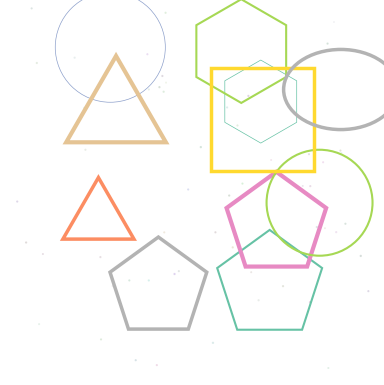[{"shape": "pentagon", "thickness": 1.5, "radius": 0.72, "center": [0.7, 0.259]}, {"shape": "hexagon", "thickness": 0.5, "radius": 0.54, "center": [0.677, 0.736]}, {"shape": "triangle", "thickness": 2.5, "radius": 0.53, "center": [0.256, 0.432]}, {"shape": "circle", "thickness": 0.5, "radius": 0.71, "center": [0.286, 0.877]}, {"shape": "pentagon", "thickness": 3, "radius": 0.68, "center": [0.718, 0.418]}, {"shape": "hexagon", "thickness": 1.5, "radius": 0.67, "center": [0.627, 0.867]}, {"shape": "circle", "thickness": 1.5, "radius": 0.69, "center": [0.83, 0.473]}, {"shape": "square", "thickness": 2.5, "radius": 0.67, "center": [0.682, 0.689]}, {"shape": "triangle", "thickness": 3, "radius": 0.75, "center": [0.301, 0.705]}, {"shape": "pentagon", "thickness": 2.5, "radius": 0.66, "center": [0.411, 0.252]}, {"shape": "oval", "thickness": 2.5, "radius": 0.74, "center": [0.885, 0.768]}]